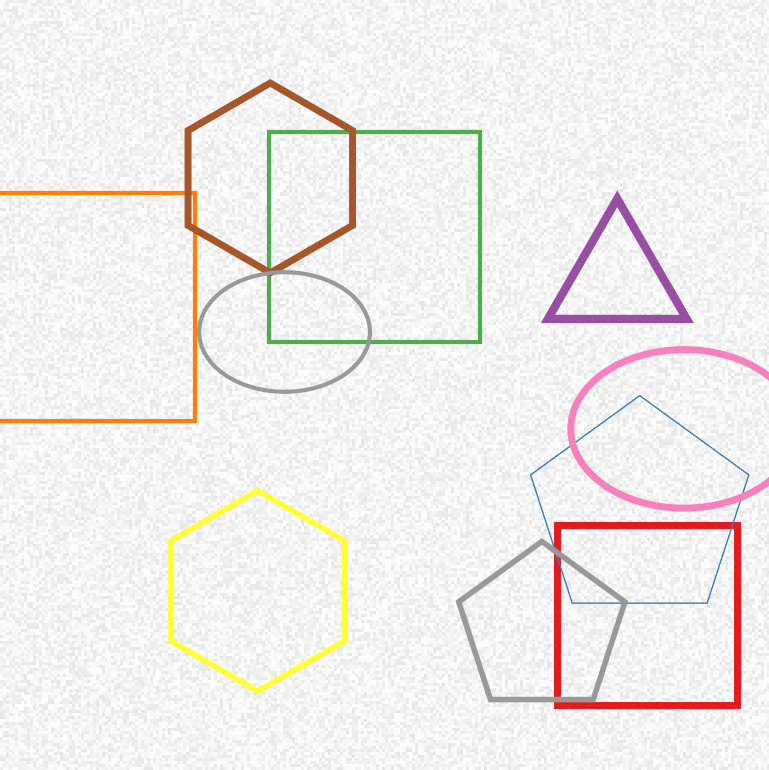[{"shape": "square", "thickness": 2.5, "radius": 0.58, "center": [0.84, 0.201]}, {"shape": "pentagon", "thickness": 0.5, "radius": 0.74, "center": [0.831, 0.337]}, {"shape": "square", "thickness": 1.5, "radius": 0.68, "center": [0.486, 0.692]}, {"shape": "triangle", "thickness": 3, "radius": 0.52, "center": [0.802, 0.638]}, {"shape": "square", "thickness": 1.5, "radius": 0.74, "center": [0.106, 0.601]}, {"shape": "hexagon", "thickness": 2, "radius": 0.65, "center": [0.335, 0.233]}, {"shape": "hexagon", "thickness": 2.5, "radius": 0.62, "center": [0.351, 0.769]}, {"shape": "oval", "thickness": 2.5, "radius": 0.74, "center": [0.888, 0.443]}, {"shape": "pentagon", "thickness": 2, "radius": 0.57, "center": [0.704, 0.183]}, {"shape": "oval", "thickness": 1.5, "radius": 0.55, "center": [0.37, 0.569]}]